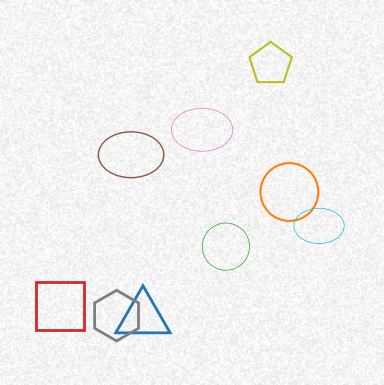[{"shape": "triangle", "thickness": 2, "radius": 0.41, "center": [0.371, 0.176]}, {"shape": "circle", "thickness": 1.5, "radius": 0.38, "center": [0.752, 0.501]}, {"shape": "circle", "thickness": 0.5, "radius": 0.31, "center": [0.587, 0.359]}, {"shape": "square", "thickness": 2, "radius": 0.31, "center": [0.157, 0.205]}, {"shape": "oval", "thickness": 1, "radius": 0.43, "center": [0.341, 0.598]}, {"shape": "oval", "thickness": 0.5, "radius": 0.4, "center": [0.525, 0.663]}, {"shape": "hexagon", "thickness": 2, "radius": 0.33, "center": [0.303, 0.18]}, {"shape": "pentagon", "thickness": 1.5, "radius": 0.29, "center": [0.703, 0.834]}, {"shape": "oval", "thickness": 0.5, "radius": 0.33, "center": [0.829, 0.413]}]